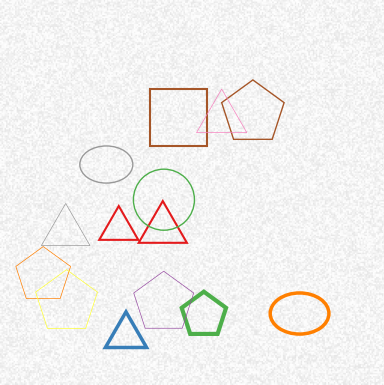[{"shape": "triangle", "thickness": 1.5, "radius": 0.36, "center": [0.423, 0.405]}, {"shape": "triangle", "thickness": 1.5, "radius": 0.29, "center": [0.308, 0.406]}, {"shape": "triangle", "thickness": 2.5, "radius": 0.31, "center": [0.327, 0.128]}, {"shape": "circle", "thickness": 1, "radius": 0.4, "center": [0.426, 0.481]}, {"shape": "pentagon", "thickness": 3, "radius": 0.3, "center": [0.53, 0.182]}, {"shape": "pentagon", "thickness": 0.5, "radius": 0.41, "center": [0.425, 0.214]}, {"shape": "oval", "thickness": 2.5, "radius": 0.38, "center": [0.778, 0.186]}, {"shape": "pentagon", "thickness": 0.5, "radius": 0.37, "center": [0.112, 0.285]}, {"shape": "pentagon", "thickness": 0.5, "radius": 0.42, "center": [0.173, 0.215]}, {"shape": "square", "thickness": 1.5, "radius": 0.37, "center": [0.464, 0.694]}, {"shape": "pentagon", "thickness": 1, "radius": 0.43, "center": [0.657, 0.707]}, {"shape": "triangle", "thickness": 0.5, "radius": 0.38, "center": [0.576, 0.693]}, {"shape": "triangle", "thickness": 0.5, "radius": 0.37, "center": [0.171, 0.399]}, {"shape": "oval", "thickness": 1, "radius": 0.34, "center": [0.276, 0.573]}]